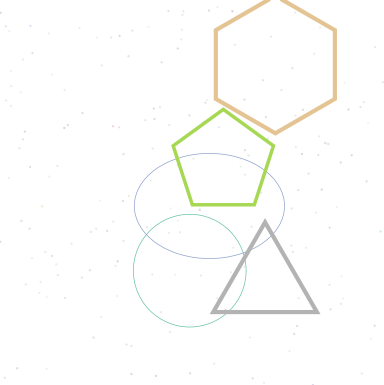[{"shape": "circle", "thickness": 0.5, "radius": 0.73, "center": [0.493, 0.297]}, {"shape": "oval", "thickness": 0.5, "radius": 0.98, "center": [0.544, 0.465]}, {"shape": "pentagon", "thickness": 2.5, "radius": 0.68, "center": [0.58, 0.579]}, {"shape": "hexagon", "thickness": 3, "radius": 0.89, "center": [0.715, 0.832]}, {"shape": "triangle", "thickness": 3, "radius": 0.78, "center": [0.688, 0.267]}]